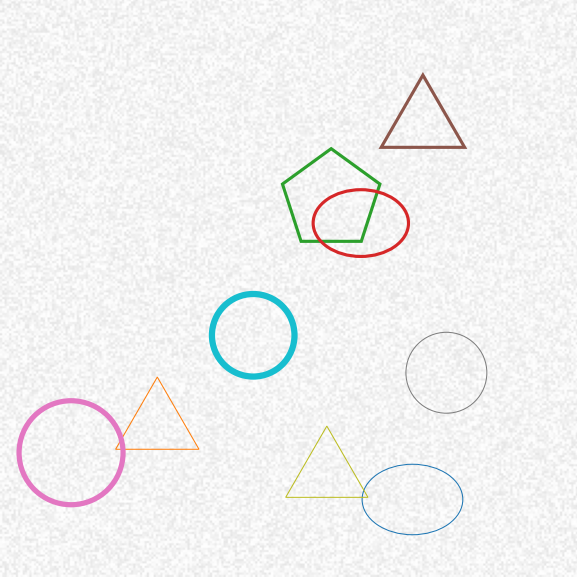[{"shape": "oval", "thickness": 0.5, "radius": 0.44, "center": [0.714, 0.134]}, {"shape": "triangle", "thickness": 0.5, "radius": 0.42, "center": [0.272, 0.263]}, {"shape": "pentagon", "thickness": 1.5, "radius": 0.44, "center": [0.573, 0.653]}, {"shape": "oval", "thickness": 1.5, "radius": 0.41, "center": [0.625, 0.613]}, {"shape": "triangle", "thickness": 1.5, "radius": 0.42, "center": [0.732, 0.786]}, {"shape": "circle", "thickness": 2.5, "radius": 0.45, "center": [0.123, 0.215]}, {"shape": "circle", "thickness": 0.5, "radius": 0.35, "center": [0.773, 0.354]}, {"shape": "triangle", "thickness": 0.5, "radius": 0.41, "center": [0.566, 0.179]}, {"shape": "circle", "thickness": 3, "radius": 0.36, "center": [0.438, 0.419]}]